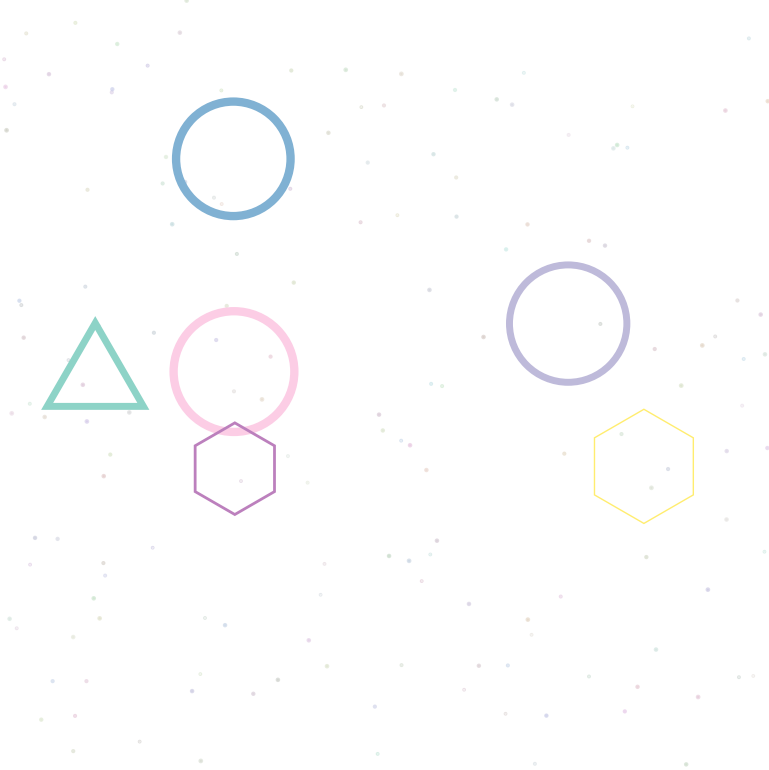[{"shape": "triangle", "thickness": 2.5, "radius": 0.36, "center": [0.124, 0.508]}, {"shape": "circle", "thickness": 2.5, "radius": 0.38, "center": [0.738, 0.58]}, {"shape": "circle", "thickness": 3, "radius": 0.37, "center": [0.303, 0.794]}, {"shape": "circle", "thickness": 3, "radius": 0.39, "center": [0.304, 0.517]}, {"shape": "hexagon", "thickness": 1, "radius": 0.3, "center": [0.305, 0.391]}, {"shape": "hexagon", "thickness": 0.5, "radius": 0.37, "center": [0.836, 0.394]}]